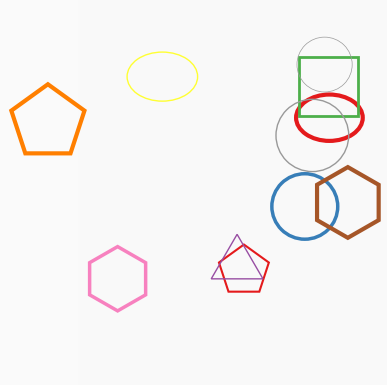[{"shape": "oval", "thickness": 3, "radius": 0.43, "center": [0.85, 0.694]}, {"shape": "pentagon", "thickness": 1.5, "radius": 0.34, "center": [0.629, 0.297]}, {"shape": "circle", "thickness": 2.5, "radius": 0.43, "center": [0.787, 0.464]}, {"shape": "square", "thickness": 2, "radius": 0.38, "center": [0.848, 0.775]}, {"shape": "triangle", "thickness": 1, "radius": 0.39, "center": [0.612, 0.314]}, {"shape": "pentagon", "thickness": 3, "radius": 0.5, "center": [0.124, 0.682]}, {"shape": "oval", "thickness": 1, "radius": 0.46, "center": [0.419, 0.801]}, {"shape": "hexagon", "thickness": 3, "radius": 0.46, "center": [0.898, 0.474]}, {"shape": "hexagon", "thickness": 2.5, "radius": 0.42, "center": [0.304, 0.276]}, {"shape": "circle", "thickness": 0.5, "radius": 0.36, "center": [0.838, 0.832]}, {"shape": "circle", "thickness": 1, "radius": 0.47, "center": [0.806, 0.648]}]